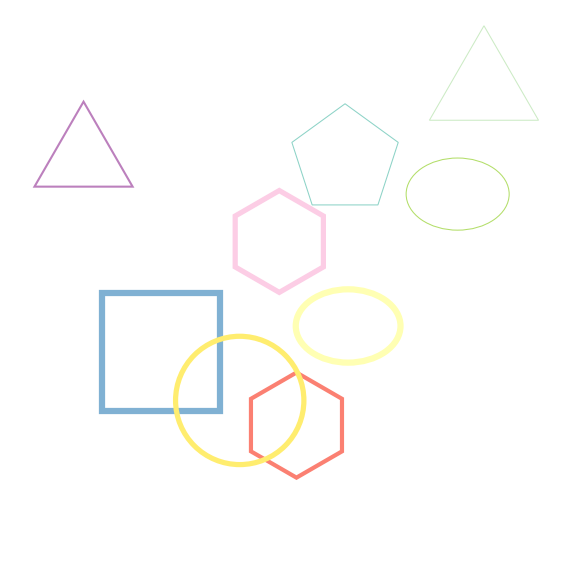[{"shape": "pentagon", "thickness": 0.5, "radius": 0.48, "center": [0.597, 0.723]}, {"shape": "oval", "thickness": 3, "radius": 0.45, "center": [0.603, 0.435]}, {"shape": "hexagon", "thickness": 2, "radius": 0.46, "center": [0.513, 0.263]}, {"shape": "square", "thickness": 3, "radius": 0.51, "center": [0.279, 0.39]}, {"shape": "oval", "thickness": 0.5, "radius": 0.45, "center": [0.792, 0.663]}, {"shape": "hexagon", "thickness": 2.5, "radius": 0.44, "center": [0.484, 0.581]}, {"shape": "triangle", "thickness": 1, "radius": 0.49, "center": [0.145, 0.725]}, {"shape": "triangle", "thickness": 0.5, "radius": 0.55, "center": [0.838, 0.845]}, {"shape": "circle", "thickness": 2.5, "radius": 0.56, "center": [0.415, 0.306]}]